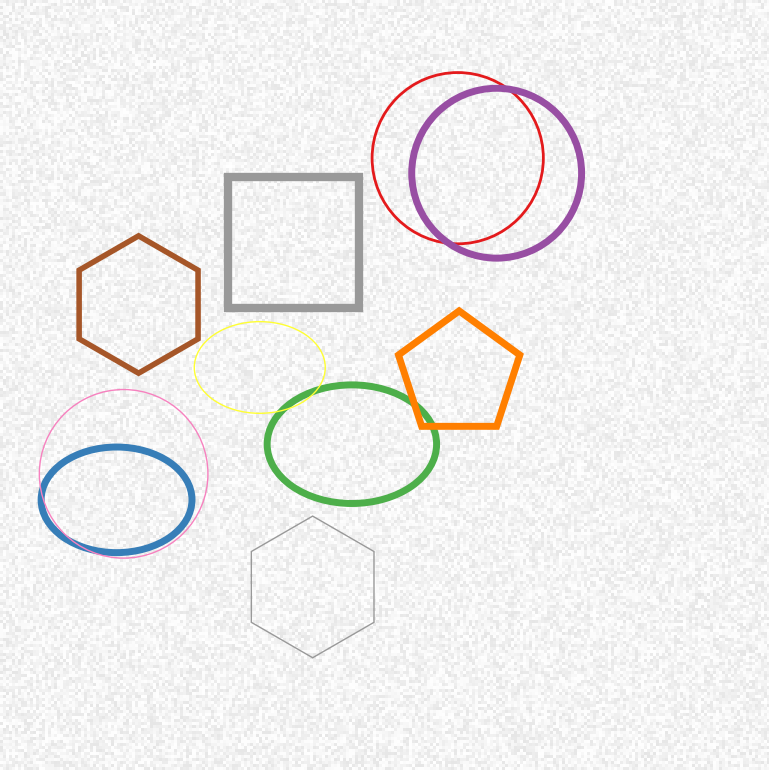[{"shape": "circle", "thickness": 1, "radius": 0.56, "center": [0.594, 0.795]}, {"shape": "oval", "thickness": 2.5, "radius": 0.49, "center": [0.151, 0.351]}, {"shape": "oval", "thickness": 2.5, "radius": 0.55, "center": [0.457, 0.423]}, {"shape": "circle", "thickness": 2.5, "radius": 0.55, "center": [0.645, 0.775]}, {"shape": "pentagon", "thickness": 2.5, "radius": 0.41, "center": [0.596, 0.513]}, {"shape": "oval", "thickness": 0.5, "radius": 0.43, "center": [0.337, 0.523]}, {"shape": "hexagon", "thickness": 2, "radius": 0.45, "center": [0.18, 0.605]}, {"shape": "circle", "thickness": 0.5, "radius": 0.55, "center": [0.161, 0.385]}, {"shape": "square", "thickness": 3, "radius": 0.42, "center": [0.381, 0.685]}, {"shape": "hexagon", "thickness": 0.5, "radius": 0.46, "center": [0.406, 0.238]}]